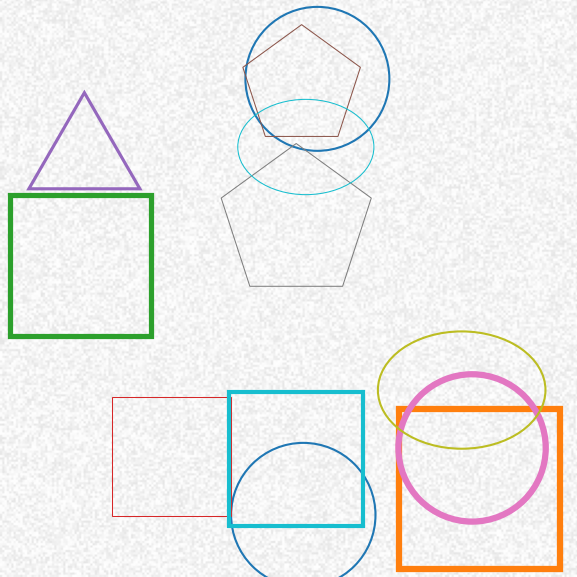[{"shape": "circle", "thickness": 1, "radius": 0.62, "center": [0.55, 0.863]}, {"shape": "circle", "thickness": 1, "radius": 0.62, "center": [0.525, 0.107]}, {"shape": "square", "thickness": 3, "radius": 0.69, "center": [0.83, 0.152]}, {"shape": "square", "thickness": 2.5, "radius": 0.61, "center": [0.14, 0.54]}, {"shape": "square", "thickness": 0.5, "radius": 0.51, "center": [0.297, 0.209]}, {"shape": "triangle", "thickness": 1.5, "radius": 0.55, "center": [0.146, 0.728]}, {"shape": "pentagon", "thickness": 0.5, "radius": 0.54, "center": [0.522, 0.849]}, {"shape": "circle", "thickness": 3, "radius": 0.64, "center": [0.817, 0.224]}, {"shape": "pentagon", "thickness": 0.5, "radius": 0.68, "center": [0.513, 0.614]}, {"shape": "oval", "thickness": 1, "radius": 0.73, "center": [0.799, 0.324]}, {"shape": "square", "thickness": 2, "radius": 0.58, "center": [0.512, 0.204]}, {"shape": "oval", "thickness": 0.5, "radius": 0.59, "center": [0.53, 0.745]}]